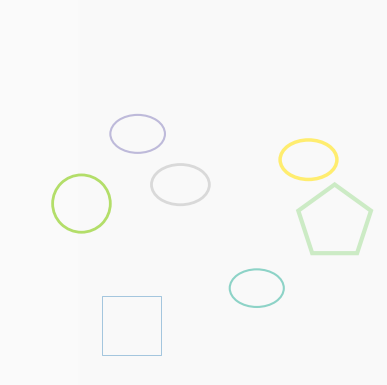[{"shape": "oval", "thickness": 1.5, "radius": 0.35, "center": [0.663, 0.252]}, {"shape": "oval", "thickness": 1.5, "radius": 0.35, "center": [0.355, 0.652]}, {"shape": "square", "thickness": 0.5, "radius": 0.38, "center": [0.34, 0.156]}, {"shape": "circle", "thickness": 2, "radius": 0.37, "center": [0.21, 0.471]}, {"shape": "oval", "thickness": 2, "radius": 0.37, "center": [0.466, 0.52]}, {"shape": "pentagon", "thickness": 3, "radius": 0.49, "center": [0.864, 0.422]}, {"shape": "oval", "thickness": 2.5, "radius": 0.37, "center": [0.796, 0.585]}]